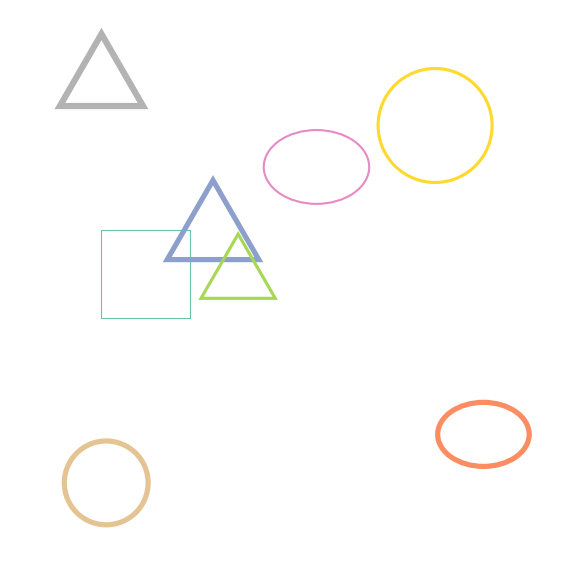[{"shape": "square", "thickness": 0.5, "radius": 0.38, "center": [0.252, 0.525]}, {"shape": "oval", "thickness": 2.5, "radius": 0.4, "center": [0.837, 0.247]}, {"shape": "triangle", "thickness": 2.5, "radius": 0.46, "center": [0.369, 0.595]}, {"shape": "oval", "thickness": 1, "radius": 0.46, "center": [0.548, 0.71]}, {"shape": "triangle", "thickness": 1.5, "radius": 0.37, "center": [0.412, 0.52]}, {"shape": "circle", "thickness": 1.5, "radius": 0.49, "center": [0.753, 0.782]}, {"shape": "circle", "thickness": 2.5, "radius": 0.36, "center": [0.184, 0.163]}, {"shape": "triangle", "thickness": 3, "radius": 0.42, "center": [0.176, 0.857]}]